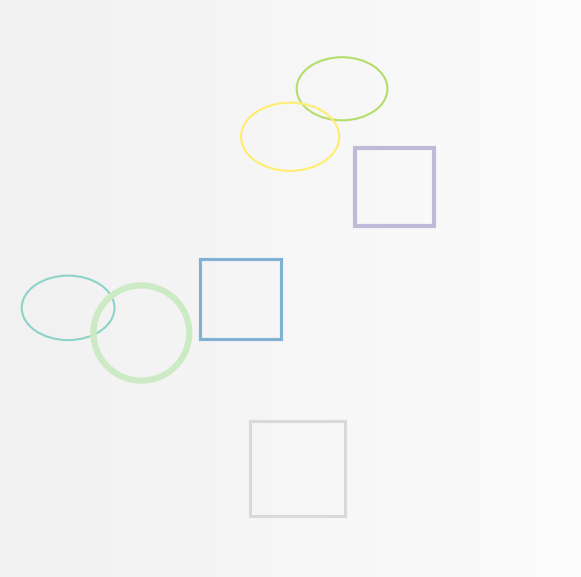[{"shape": "oval", "thickness": 1, "radius": 0.4, "center": [0.117, 0.466]}, {"shape": "square", "thickness": 2, "radius": 0.34, "center": [0.679, 0.675]}, {"shape": "square", "thickness": 1.5, "radius": 0.35, "center": [0.413, 0.482]}, {"shape": "oval", "thickness": 1, "radius": 0.39, "center": [0.588, 0.845]}, {"shape": "square", "thickness": 1.5, "radius": 0.41, "center": [0.511, 0.188]}, {"shape": "circle", "thickness": 3, "radius": 0.41, "center": [0.243, 0.422]}, {"shape": "oval", "thickness": 1, "radius": 0.42, "center": [0.499, 0.762]}]